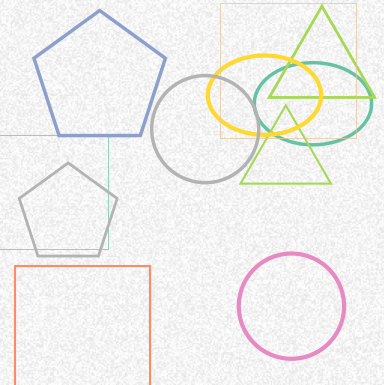[{"shape": "oval", "thickness": 2.5, "radius": 0.76, "center": [0.813, 0.731]}, {"shape": "square", "thickness": 0.5, "radius": 0.74, "center": [0.133, 0.502]}, {"shape": "square", "thickness": 1.5, "radius": 0.88, "center": [0.215, 0.134]}, {"shape": "pentagon", "thickness": 2.5, "radius": 0.9, "center": [0.259, 0.793]}, {"shape": "circle", "thickness": 3, "radius": 0.68, "center": [0.757, 0.205]}, {"shape": "triangle", "thickness": 2, "radius": 0.79, "center": [0.836, 0.826]}, {"shape": "triangle", "thickness": 1.5, "radius": 0.68, "center": [0.742, 0.591]}, {"shape": "oval", "thickness": 3, "radius": 0.74, "center": [0.687, 0.753]}, {"shape": "square", "thickness": 0.5, "radius": 0.88, "center": [0.748, 0.817]}, {"shape": "pentagon", "thickness": 2, "radius": 0.67, "center": [0.177, 0.443]}, {"shape": "circle", "thickness": 2.5, "radius": 0.7, "center": [0.533, 0.665]}]